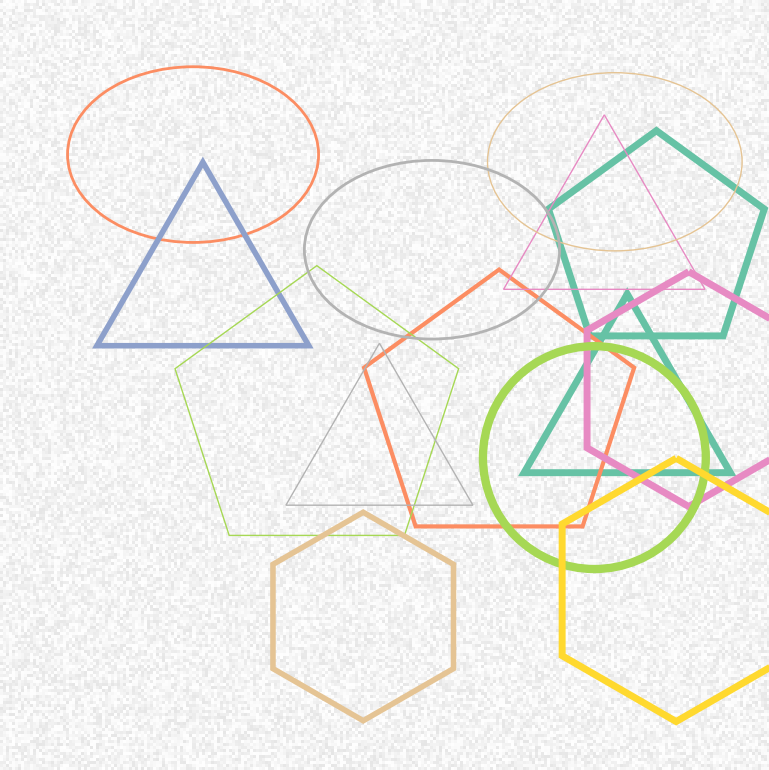[{"shape": "triangle", "thickness": 2.5, "radius": 0.77, "center": [0.815, 0.463]}, {"shape": "pentagon", "thickness": 2.5, "radius": 0.74, "center": [0.852, 0.683]}, {"shape": "pentagon", "thickness": 1.5, "radius": 0.92, "center": [0.648, 0.466]}, {"shape": "oval", "thickness": 1, "radius": 0.81, "center": [0.251, 0.799]}, {"shape": "triangle", "thickness": 2, "radius": 0.79, "center": [0.263, 0.63]}, {"shape": "triangle", "thickness": 0.5, "radius": 0.76, "center": [0.785, 0.7]}, {"shape": "hexagon", "thickness": 2.5, "radius": 0.76, "center": [0.895, 0.495]}, {"shape": "circle", "thickness": 3, "radius": 0.72, "center": [0.772, 0.406]}, {"shape": "pentagon", "thickness": 0.5, "radius": 0.97, "center": [0.411, 0.461]}, {"shape": "hexagon", "thickness": 2.5, "radius": 0.85, "center": [0.878, 0.234]}, {"shape": "oval", "thickness": 0.5, "radius": 0.83, "center": [0.798, 0.79]}, {"shape": "hexagon", "thickness": 2, "radius": 0.68, "center": [0.472, 0.199]}, {"shape": "oval", "thickness": 1, "radius": 0.83, "center": [0.561, 0.676]}, {"shape": "triangle", "thickness": 0.5, "radius": 0.7, "center": [0.493, 0.414]}]